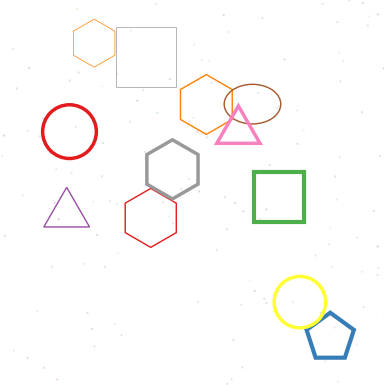[{"shape": "hexagon", "thickness": 1, "radius": 0.38, "center": [0.392, 0.434]}, {"shape": "circle", "thickness": 2.5, "radius": 0.35, "center": [0.181, 0.658]}, {"shape": "pentagon", "thickness": 3, "radius": 0.32, "center": [0.858, 0.123]}, {"shape": "square", "thickness": 3, "radius": 0.33, "center": [0.725, 0.488]}, {"shape": "triangle", "thickness": 1, "radius": 0.34, "center": [0.173, 0.445]}, {"shape": "hexagon", "thickness": 0.5, "radius": 0.31, "center": [0.245, 0.888]}, {"shape": "hexagon", "thickness": 1, "radius": 0.39, "center": [0.536, 0.729]}, {"shape": "circle", "thickness": 2.5, "radius": 0.33, "center": [0.779, 0.215]}, {"shape": "oval", "thickness": 1, "radius": 0.37, "center": [0.656, 0.73]}, {"shape": "triangle", "thickness": 2.5, "radius": 0.32, "center": [0.619, 0.66]}, {"shape": "square", "thickness": 0.5, "radius": 0.39, "center": [0.378, 0.853]}, {"shape": "hexagon", "thickness": 2.5, "radius": 0.38, "center": [0.448, 0.56]}]